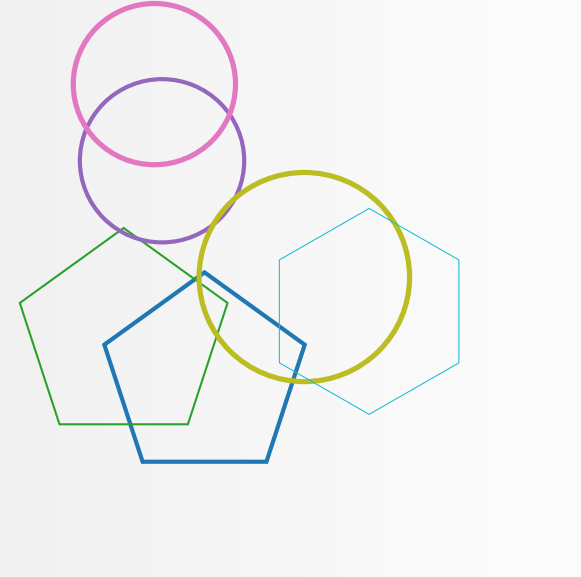[{"shape": "pentagon", "thickness": 2, "radius": 0.91, "center": [0.352, 0.346]}, {"shape": "pentagon", "thickness": 1, "radius": 0.94, "center": [0.213, 0.416]}, {"shape": "circle", "thickness": 2, "radius": 0.71, "center": [0.279, 0.721]}, {"shape": "circle", "thickness": 2.5, "radius": 0.7, "center": [0.266, 0.853]}, {"shape": "circle", "thickness": 2.5, "radius": 0.91, "center": [0.524, 0.519]}, {"shape": "hexagon", "thickness": 0.5, "radius": 0.89, "center": [0.635, 0.46]}]